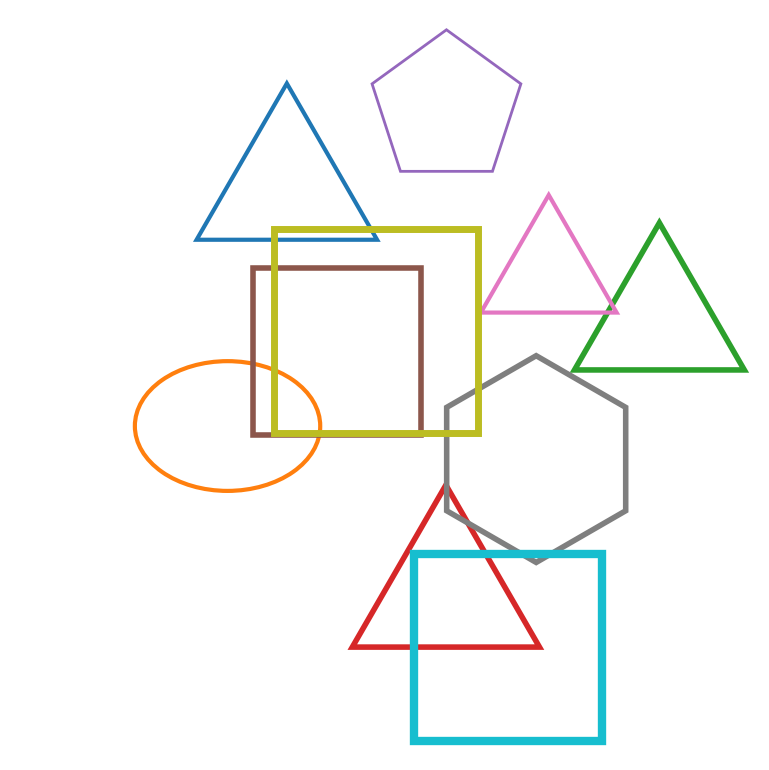[{"shape": "triangle", "thickness": 1.5, "radius": 0.68, "center": [0.373, 0.756]}, {"shape": "oval", "thickness": 1.5, "radius": 0.6, "center": [0.296, 0.447]}, {"shape": "triangle", "thickness": 2, "radius": 0.64, "center": [0.856, 0.583]}, {"shape": "triangle", "thickness": 2, "radius": 0.7, "center": [0.579, 0.23]}, {"shape": "pentagon", "thickness": 1, "radius": 0.51, "center": [0.58, 0.86]}, {"shape": "square", "thickness": 2, "radius": 0.54, "center": [0.438, 0.544]}, {"shape": "triangle", "thickness": 1.5, "radius": 0.51, "center": [0.713, 0.645]}, {"shape": "hexagon", "thickness": 2, "radius": 0.67, "center": [0.696, 0.404]}, {"shape": "square", "thickness": 2.5, "radius": 0.66, "center": [0.488, 0.57]}, {"shape": "square", "thickness": 3, "radius": 0.61, "center": [0.66, 0.159]}]